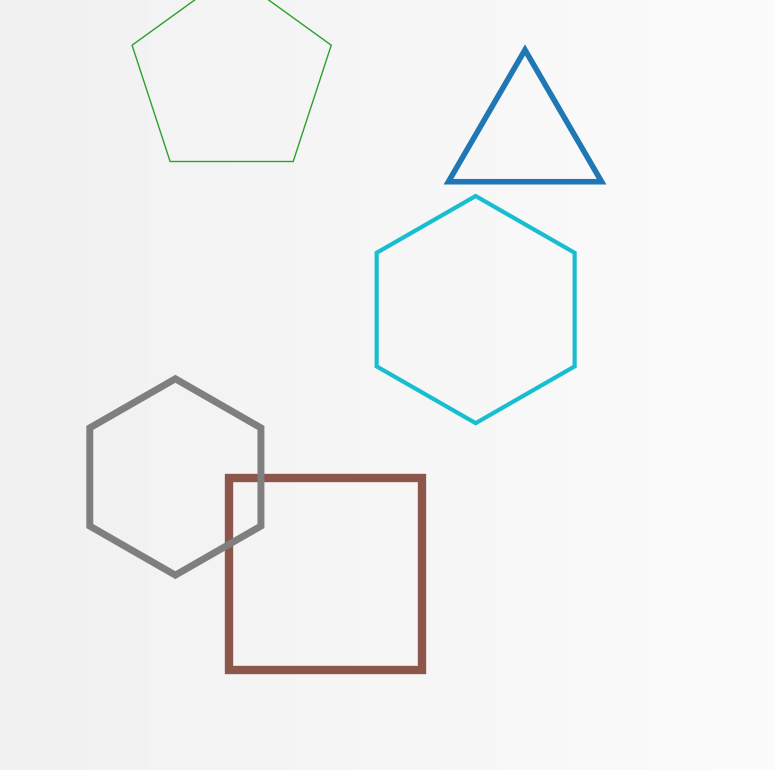[{"shape": "triangle", "thickness": 2, "radius": 0.57, "center": [0.677, 0.821]}, {"shape": "pentagon", "thickness": 0.5, "radius": 0.68, "center": [0.299, 0.9]}, {"shape": "square", "thickness": 3, "radius": 0.62, "center": [0.42, 0.254]}, {"shape": "hexagon", "thickness": 2.5, "radius": 0.64, "center": [0.226, 0.381]}, {"shape": "hexagon", "thickness": 1.5, "radius": 0.74, "center": [0.614, 0.598]}]